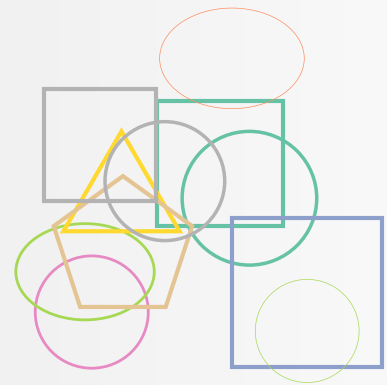[{"shape": "square", "thickness": 3, "radius": 0.81, "center": [0.568, 0.576]}, {"shape": "circle", "thickness": 2.5, "radius": 0.87, "center": [0.644, 0.485]}, {"shape": "oval", "thickness": 0.5, "radius": 0.93, "center": [0.599, 0.848]}, {"shape": "square", "thickness": 3, "radius": 0.97, "center": [0.792, 0.24]}, {"shape": "circle", "thickness": 2, "radius": 0.73, "center": [0.237, 0.189]}, {"shape": "circle", "thickness": 0.5, "radius": 0.67, "center": [0.793, 0.14]}, {"shape": "oval", "thickness": 2, "radius": 0.89, "center": [0.219, 0.294]}, {"shape": "triangle", "thickness": 3, "radius": 0.87, "center": [0.314, 0.486]}, {"shape": "pentagon", "thickness": 3, "radius": 0.94, "center": [0.317, 0.355]}, {"shape": "square", "thickness": 3, "radius": 0.72, "center": [0.259, 0.623]}, {"shape": "circle", "thickness": 2.5, "radius": 0.77, "center": [0.425, 0.53]}]